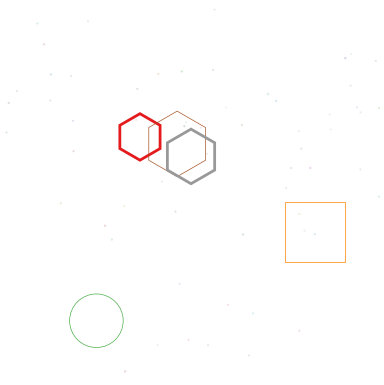[{"shape": "hexagon", "thickness": 2, "radius": 0.3, "center": [0.364, 0.644]}, {"shape": "circle", "thickness": 0.5, "radius": 0.35, "center": [0.25, 0.167]}, {"shape": "square", "thickness": 0.5, "radius": 0.39, "center": [0.819, 0.397]}, {"shape": "hexagon", "thickness": 0.5, "radius": 0.43, "center": [0.46, 0.626]}, {"shape": "hexagon", "thickness": 2, "radius": 0.35, "center": [0.496, 0.594]}]